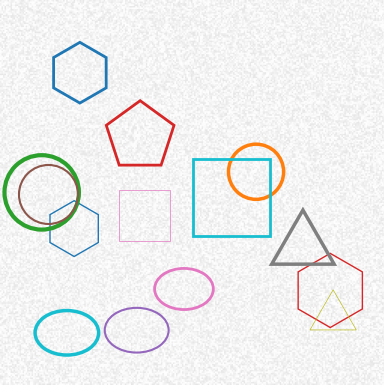[{"shape": "hexagon", "thickness": 1, "radius": 0.36, "center": [0.193, 0.406]}, {"shape": "hexagon", "thickness": 2, "radius": 0.39, "center": [0.207, 0.811]}, {"shape": "circle", "thickness": 2.5, "radius": 0.36, "center": [0.665, 0.554]}, {"shape": "circle", "thickness": 3, "radius": 0.48, "center": [0.108, 0.5]}, {"shape": "pentagon", "thickness": 2, "radius": 0.46, "center": [0.364, 0.646]}, {"shape": "hexagon", "thickness": 1, "radius": 0.48, "center": [0.858, 0.246]}, {"shape": "oval", "thickness": 1.5, "radius": 0.41, "center": [0.355, 0.142]}, {"shape": "circle", "thickness": 1.5, "radius": 0.38, "center": [0.126, 0.495]}, {"shape": "square", "thickness": 0.5, "radius": 0.33, "center": [0.375, 0.44]}, {"shape": "oval", "thickness": 2, "radius": 0.38, "center": [0.478, 0.249]}, {"shape": "triangle", "thickness": 2.5, "radius": 0.47, "center": [0.787, 0.361]}, {"shape": "triangle", "thickness": 0.5, "radius": 0.35, "center": [0.865, 0.178]}, {"shape": "oval", "thickness": 2.5, "radius": 0.41, "center": [0.174, 0.136]}, {"shape": "square", "thickness": 2, "radius": 0.5, "center": [0.601, 0.486]}]